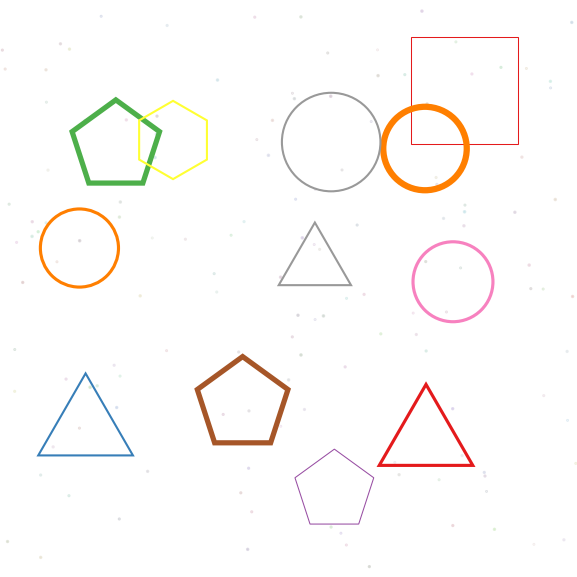[{"shape": "square", "thickness": 0.5, "radius": 0.46, "center": [0.804, 0.842]}, {"shape": "triangle", "thickness": 1.5, "radius": 0.47, "center": [0.738, 0.24]}, {"shape": "triangle", "thickness": 1, "radius": 0.47, "center": [0.148, 0.258]}, {"shape": "pentagon", "thickness": 2.5, "radius": 0.4, "center": [0.201, 0.747]}, {"shape": "pentagon", "thickness": 0.5, "radius": 0.36, "center": [0.579, 0.15]}, {"shape": "circle", "thickness": 1.5, "radius": 0.34, "center": [0.138, 0.57]}, {"shape": "circle", "thickness": 3, "radius": 0.36, "center": [0.736, 0.742]}, {"shape": "hexagon", "thickness": 1, "radius": 0.34, "center": [0.3, 0.757]}, {"shape": "pentagon", "thickness": 2.5, "radius": 0.41, "center": [0.42, 0.299]}, {"shape": "circle", "thickness": 1.5, "radius": 0.35, "center": [0.784, 0.511]}, {"shape": "triangle", "thickness": 1, "radius": 0.36, "center": [0.545, 0.541]}, {"shape": "circle", "thickness": 1, "radius": 0.43, "center": [0.573, 0.753]}]